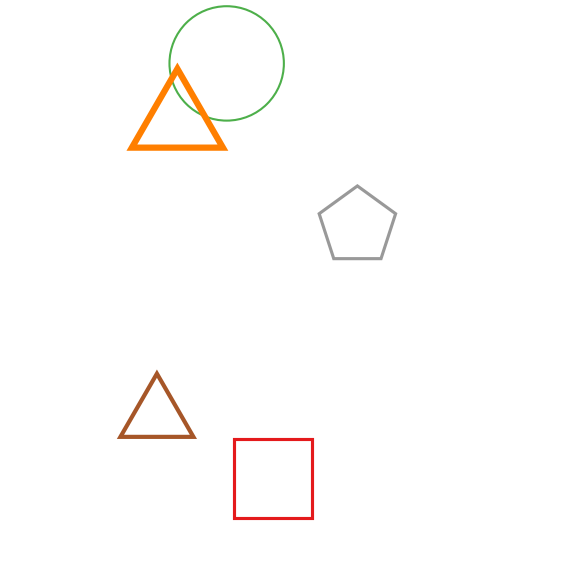[{"shape": "square", "thickness": 1.5, "radius": 0.34, "center": [0.473, 0.17]}, {"shape": "circle", "thickness": 1, "radius": 0.5, "center": [0.393, 0.889]}, {"shape": "triangle", "thickness": 3, "radius": 0.45, "center": [0.307, 0.789]}, {"shape": "triangle", "thickness": 2, "radius": 0.36, "center": [0.272, 0.279]}, {"shape": "pentagon", "thickness": 1.5, "radius": 0.35, "center": [0.619, 0.608]}]